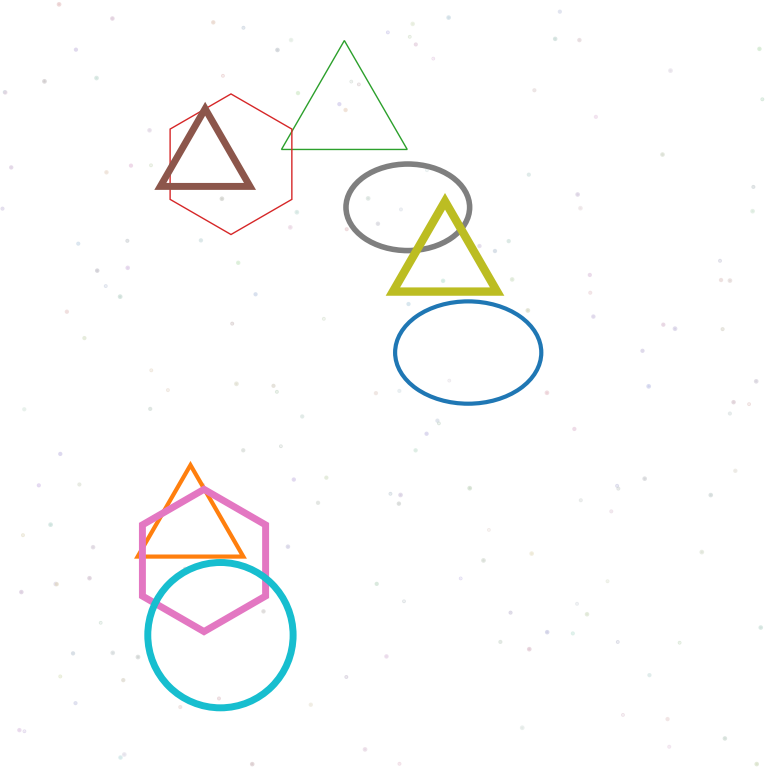[{"shape": "oval", "thickness": 1.5, "radius": 0.47, "center": [0.608, 0.542]}, {"shape": "triangle", "thickness": 1.5, "radius": 0.4, "center": [0.247, 0.317]}, {"shape": "triangle", "thickness": 0.5, "radius": 0.47, "center": [0.447, 0.853]}, {"shape": "hexagon", "thickness": 0.5, "radius": 0.46, "center": [0.3, 0.787]}, {"shape": "triangle", "thickness": 2.5, "radius": 0.34, "center": [0.266, 0.792]}, {"shape": "hexagon", "thickness": 2.5, "radius": 0.46, "center": [0.265, 0.272]}, {"shape": "oval", "thickness": 2, "radius": 0.4, "center": [0.53, 0.731]}, {"shape": "triangle", "thickness": 3, "radius": 0.39, "center": [0.578, 0.66]}, {"shape": "circle", "thickness": 2.5, "radius": 0.47, "center": [0.286, 0.175]}]